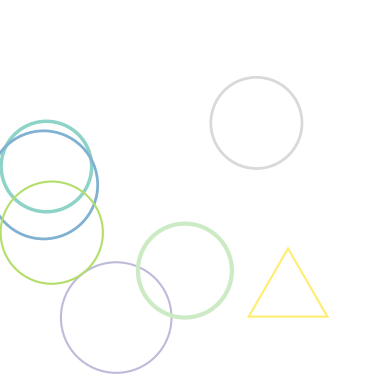[{"shape": "circle", "thickness": 2.5, "radius": 0.59, "center": [0.121, 0.567]}, {"shape": "circle", "thickness": 1.5, "radius": 0.72, "center": [0.302, 0.175]}, {"shape": "circle", "thickness": 2, "radius": 0.7, "center": [0.113, 0.52]}, {"shape": "circle", "thickness": 1.5, "radius": 0.66, "center": [0.134, 0.396]}, {"shape": "circle", "thickness": 2, "radius": 0.59, "center": [0.666, 0.681]}, {"shape": "circle", "thickness": 3, "radius": 0.61, "center": [0.48, 0.297]}, {"shape": "triangle", "thickness": 1.5, "radius": 0.59, "center": [0.748, 0.237]}]